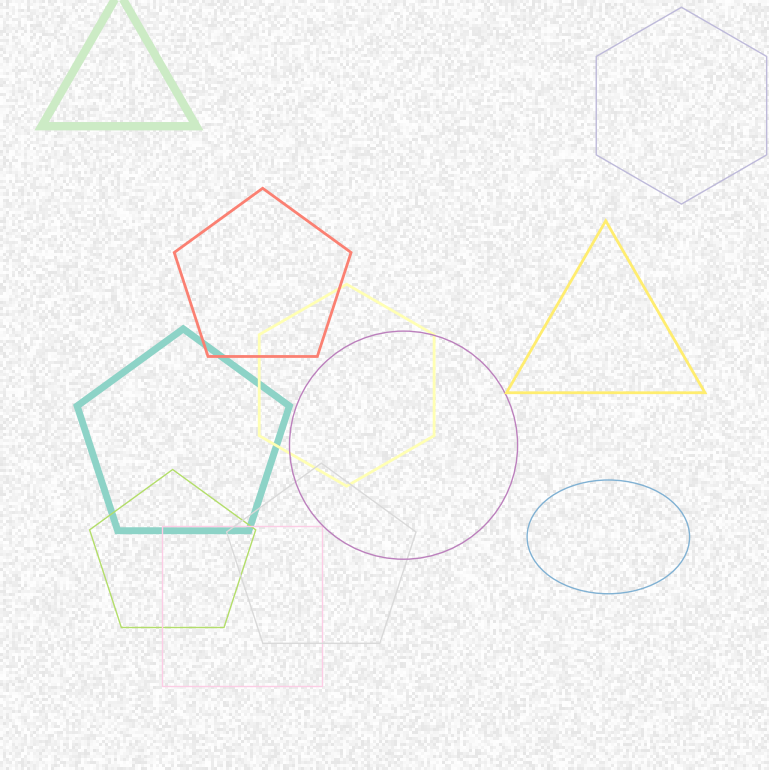[{"shape": "pentagon", "thickness": 2.5, "radius": 0.72, "center": [0.238, 0.428]}, {"shape": "hexagon", "thickness": 1, "radius": 0.66, "center": [0.45, 0.5]}, {"shape": "hexagon", "thickness": 0.5, "radius": 0.64, "center": [0.885, 0.863]}, {"shape": "pentagon", "thickness": 1, "radius": 0.6, "center": [0.341, 0.635]}, {"shape": "oval", "thickness": 0.5, "radius": 0.53, "center": [0.79, 0.303]}, {"shape": "pentagon", "thickness": 0.5, "radius": 0.57, "center": [0.224, 0.277]}, {"shape": "square", "thickness": 0.5, "radius": 0.52, "center": [0.314, 0.213]}, {"shape": "pentagon", "thickness": 0.5, "radius": 0.65, "center": [0.417, 0.269]}, {"shape": "circle", "thickness": 0.5, "radius": 0.74, "center": [0.524, 0.422]}, {"shape": "triangle", "thickness": 3, "radius": 0.58, "center": [0.154, 0.894]}, {"shape": "triangle", "thickness": 1, "radius": 0.74, "center": [0.787, 0.564]}]